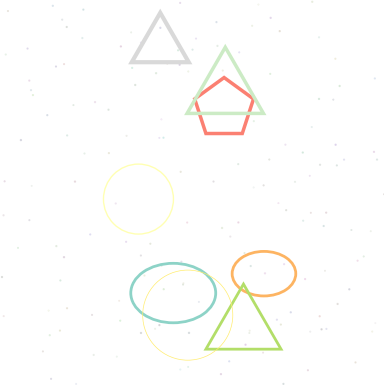[{"shape": "oval", "thickness": 2, "radius": 0.55, "center": [0.45, 0.239]}, {"shape": "circle", "thickness": 1, "radius": 0.45, "center": [0.36, 0.483]}, {"shape": "pentagon", "thickness": 2.5, "radius": 0.4, "center": [0.582, 0.718]}, {"shape": "oval", "thickness": 2, "radius": 0.41, "center": [0.686, 0.289]}, {"shape": "triangle", "thickness": 2, "radius": 0.56, "center": [0.632, 0.149]}, {"shape": "triangle", "thickness": 3, "radius": 0.43, "center": [0.416, 0.881]}, {"shape": "triangle", "thickness": 2.5, "radius": 0.57, "center": [0.585, 0.763]}, {"shape": "circle", "thickness": 0.5, "radius": 0.58, "center": [0.488, 0.181]}]